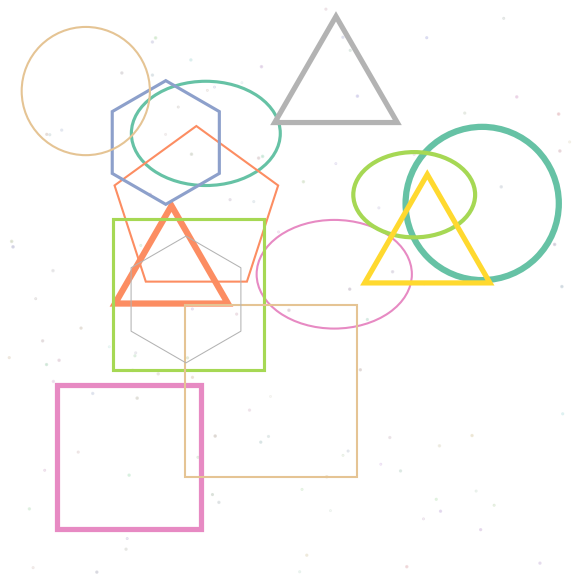[{"shape": "circle", "thickness": 3, "radius": 0.66, "center": [0.835, 0.647]}, {"shape": "oval", "thickness": 1.5, "radius": 0.64, "center": [0.356, 0.768]}, {"shape": "pentagon", "thickness": 1, "radius": 0.74, "center": [0.34, 0.632]}, {"shape": "triangle", "thickness": 3, "radius": 0.56, "center": [0.297, 0.53]}, {"shape": "hexagon", "thickness": 1.5, "radius": 0.54, "center": [0.287, 0.752]}, {"shape": "oval", "thickness": 1, "radius": 0.67, "center": [0.579, 0.524]}, {"shape": "square", "thickness": 2.5, "radius": 0.62, "center": [0.224, 0.207]}, {"shape": "square", "thickness": 1.5, "radius": 0.65, "center": [0.326, 0.489]}, {"shape": "oval", "thickness": 2, "radius": 0.53, "center": [0.717, 0.662]}, {"shape": "triangle", "thickness": 2.5, "radius": 0.63, "center": [0.74, 0.572]}, {"shape": "circle", "thickness": 1, "radius": 0.56, "center": [0.149, 0.841]}, {"shape": "square", "thickness": 1, "radius": 0.75, "center": [0.47, 0.322]}, {"shape": "triangle", "thickness": 2.5, "radius": 0.61, "center": [0.582, 0.848]}, {"shape": "hexagon", "thickness": 0.5, "radius": 0.55, "center": [0.322, 0.481]}]